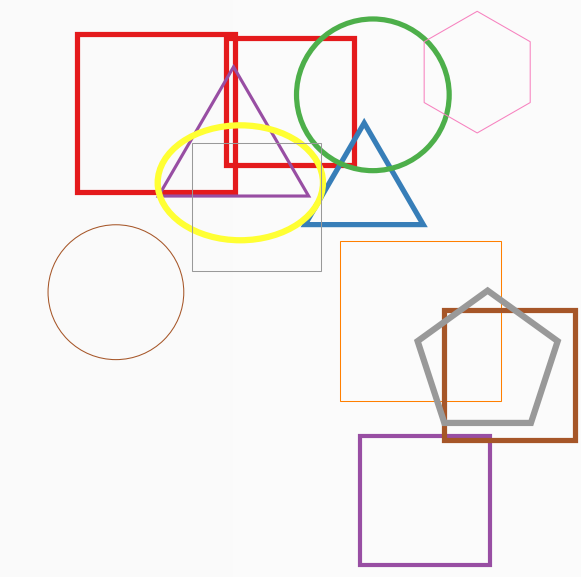[{"shape": "square", "thickness": 2.5, "radius": 0.68, "center": [0.268, 0.803]}, {"shape": "square", "thickness": 2.5, "radius": 0.55, "center": [0.499, 0.823]}, {"shape": "triangle", "thickness": 2.5, "radius": 0.59, "center": [0.627, 0.669]}, {"shape": "circle", "thickness": 2.5, "radius": 0.66, "center": [0.641, 0.835]}, {"shape": "triangle", "thickness": 1.5, "radius": 0.75, "center": [0.402, 0.734]}, {"shape": "square", "thickness": 2, "radius": 0.56, "center": [0.731, 0.132]}, {"shape": "square", "thickness": 0.5, "radius": 0.69, "center": [0.723, 0.443]}, {"shape": "oval", "thickness": 3, "radius": 0.71, "center": [0.413, 0.683]}, {"shape": "circle", "thickness": 0.5, "radius": 0.58, "center": [0.199, 0.493]}, {"shape": "square", "thickness": 2.5, "radius": 0.56, "center": [0.876, 0.35]}, {"shape": "hexagon", "thickness": 0.5, "radius": 0.53, "center": [0.821, 0.874]}, {"shape": "pentagon", "thickness": 3, "radius": 0.63, "center": [0.839, 0.369]}, {"shape": "square", "thickness": 0.5, "radius": 0.55, "center": [0.441, 0.641]}]